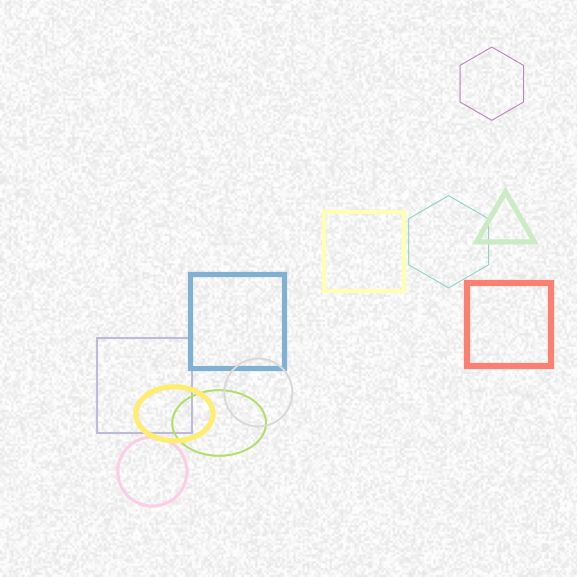[{"shape": "hexagon", "thickness": 0.5, "radius": 0.4, "center": [0.777, 0.58]}, {"shape": "square", "thickness": 2, "radius": 0.34, "center": [0.63, 0.564]}, {"shape": "square", "thickness": 1, "radius": 0.41, "center": [0.25, 0.331]}, {"shape": "square", "thickness": 3, "radius": 0.36, "center": [0.881, 0.437]}, {"shape": "square", "thickness": 2.5, "radius": 0.41, "center": [0.41, 0.444]}, {"shape": "oval", "thickness": 1, "radius": 0.41, "center": [0.379, 0.267]}, {"shape": "circle", "thickness": 1.5, "radius": 0.3, "center": [0.264, 0.183]}, {"shape": "circle", "thickness": 1, "radius": 0.29, "center": [0.447, 0.319]}, {"shape": "hexagon", "thickness": 0.5, "radius": 0.32, "center": [0.852, 0.854]}, {"shape": "triangle", "thickness": 2.5, "radius": 0.29, "center": [0.875, 0.609]}, {"shape": "oval", "thickness": 2.5, "radius": 0.33, "center": [0.302, 0.283]}]